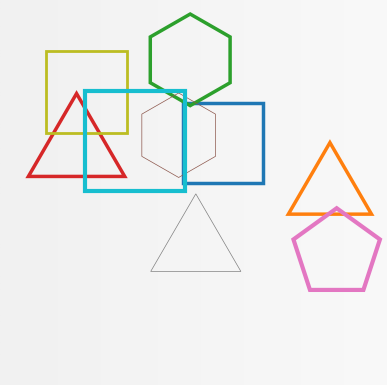[{"shape": "square", "thickness": 2.5, "radius": 0.52, "center": [0.576, 0.628]}, {"shape": "triangle", "thickness": 2.5, "radius": 0.62, "center": [0.851, 0.506]}, {"shape": "hexagon", "thickness": 2.5, "radius": 0.59, "center": [0.491, 0.845]}, {"shape": "triangle", "thickness": 2.5, "radius": 0.72, "center": [0.198, 0.613]}, {"shape": "hexagon", "thickness": 0.5, "radius": 0.55, "center": [0.461, 0.649]}, {"shape": "pentagon", "thickness": 3, "radius": 0.59, "center": [0.869, 0.342]}, {"shape": "triangle", "thickness": 0.5, "radius": 0.67, "center": [0.505, 0.362]}, {"shape": "square", "thickness": 2, "radius": 0.53, "center": [0.223, 0.761]}, {"shape": "square", "thickness": 3, "radius": 0.65, "center": [0.348, 0.634]}]